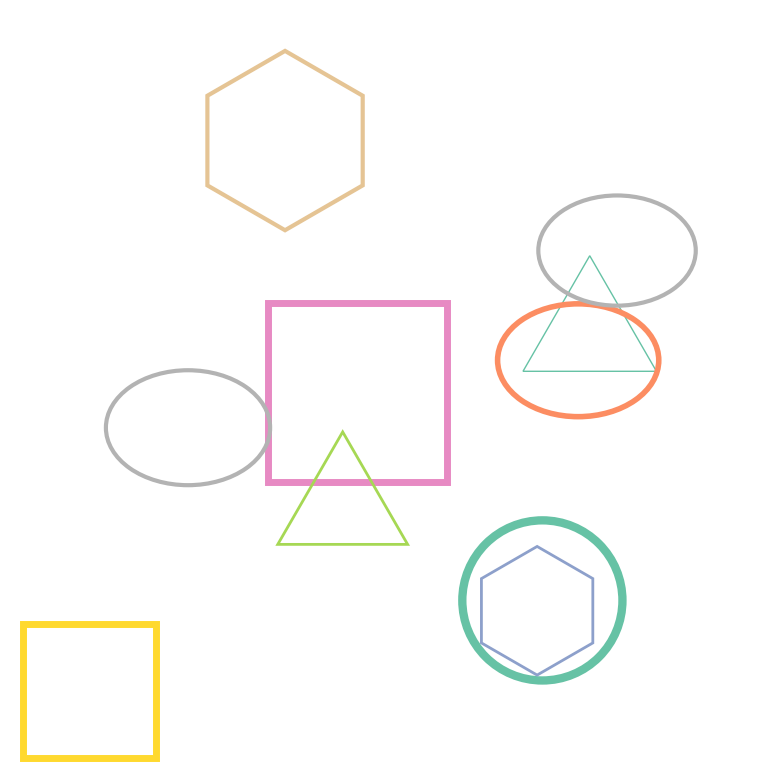[{"shape": "triangle", "thickness": 0.5, "radius": 0.5, "center": [0.766, 0.568]}, {"shape": "circle", "thickness": 3, "radius": 0.52, "center": [0.704, 0.22]}, {"shape": "oval", "thickness": 2, "radius": 0.52, "center": [0.751, 0.532]}, {"shape": "hexagon", "thickness": 1, "radius": 0.42, "center": [0.698, 0.207]}, {"shape": "square", "thickness": 2.5, "radius": 0.58, "center": [0.464, 0.491]}, {"shape": "triangle", "thickness": 1, "radius": 0.49, "center": [0.445, 0.342]}, {"shape": "square", "thickness": 2.5, "radius": 0.43, "center": [0.116, 0.103]}, {"shape": "hexagon", "thickness": 1.5, "radius": 0.58, "center": [0.37, 0.817]}, {"shape": "oval", "thickness": 1.5, "radius": 0.51, "center": [0.801, 0.675]}, {"shape": "oval", "thickness": 1.5, "radius": 0.53, "center": [0.244, 0.445]}]